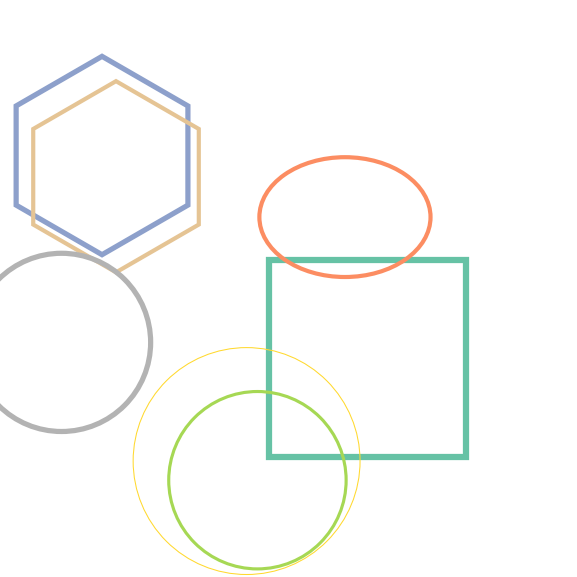[{"shape": "square", "thickness": 3, "radius": 0.85, "center": [0.636, 0.378]}, {"shape": "oval", "thickness": 2, "radius": 0.74, "center": [0.597, 0.623]}, {"shape": "hexagon", "thickness": 2.5, "radius": 0.86, "center": [0.177, 0.73]}, {"shape": "circle", "thickness": 1.5, "radius": 0.77, "center": [0.446, 0.168]}, {"shape": "circle", "thickness": 0.5, "radius": 0.98, "center": [0.427, 0.201]}, {"shape": "hexagon", "thickness": 2, "radius": 0.83, "center": [0.201, 0.693]}, {"shape": "circle", "thickness": 2.5, "radius": 0.77, "center": [0.107, 0.406]}]